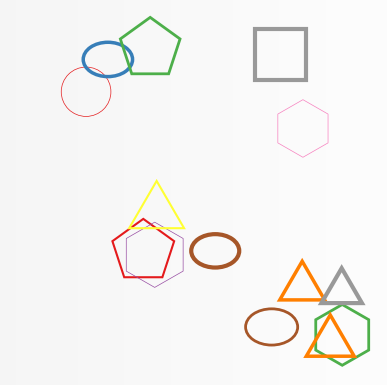[{"shape": "circle", "thickness": 0.5, "radius": 0.32, "center": [0.222, 0.762]}, {"shape": "pentagon", "thickness": 1.5, "radius": 0.42, "center": [0.37, 0.348]}, {"shape": "oval", "thickness": 2.5, "radius": 0.32, "center": [0.278, 0.846]}, {"shape": "pentagon", "thickness": 2, "radius": 0.41, "center": [0.388, 0.874]}, {"shape": "hexagon", "thickness": 2, "radius": 0.39, "center": [0.883, 0.13]}, {"shape": "hexagon", "thickness": 0.5, "radius": 0.42, "center": [0.399, 0.338]}, {"shape": "triangle", "thickness": 2.5, "radius": 0.36, "center": [0.852, 0.11]}, {"shape": "triangle", "thickness": 2.5, "radius": 0.33, "center": [0.78, 0.254]}, {"shape": "triangle", "thickness": 1.5, "radius": 0.41, "center": [0.404, 0.448]}, {"shape": "oval", "thickness": 2, "radius": 0.34, "center": [0.701, 0.151]}, {"shape": "oval", "thickness": 3, "radius": 0.31, "center": [0.555, 0.348]}, {"shape": "hexagon", "thickness": 0.5, "radius": 0.37, "center": [0.782, 0.666]}, {"shape": "triangle", "thickness": 3, "radius": 0.3, "center": [0.882, 0.243]}, {"shape": "square", "thickness": 3, "radius": 0.33, "center": [0.724, 0.858]}]